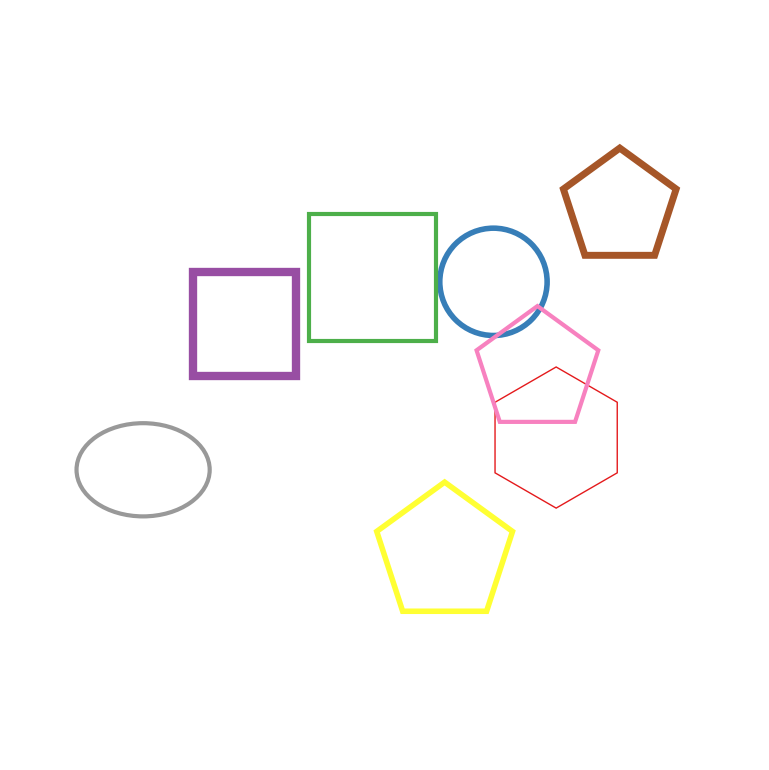[{"shape": "hexagon", "thickness": 0.5, "radius": 0.46, "center": [0.722, 0.432]}, {"shape": "circle", "thickness": 2, "radius": 0.35, "center": [0.641, 0.634]}, {"shape": "square", "thickness": 1.5, "radius": 0.41, "center": [0.484, 0.639]}, {"shape": "square", "thickness": 3, "radius": 0.34, "center": [0.318, 0.579]}, {"shape": "pentagon", "thickness": 2, "radius": 0.46, "center": [0.577, 0.281]}, {"shape": "pentagon", "thickness": 2.5, "radius": 0.38, "center": [0.805, 0.731]}, {"shape": "pentagon", "thickness": 1.5, "radius": 0.42, "center": [0.698, 0.519]}, {"shape": "oval", "thickness": 1.5, "radius": 0.43, "center": [0.186, 0.39]}]